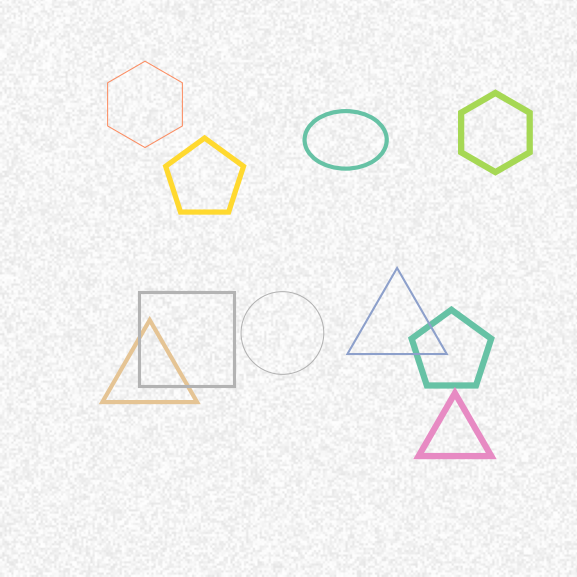[{"shape": "oval", "thickness": 2, "radius": 0.36, "center": [0.599, 0.757]}, {"shape": "pentagon", "thickness": 3, "radius": 0.36, "center": [0.782, 0.39]}, {"shape": "hexagon", "thickness": 0.5, "radius": 0.37, "center": [0.251, 0.818]}, {"shape": "triangle", "thickness": 1, "radius": 0.5, "center": [0.688, 0.436]}, {"shape": "triangle", "thickness": 3, "radius": 0.36, "center": [0.788, 0.246]}, {"shape": "hexagon", "thickness": 3, "radius": 0.34, "center": [0.858, 0.77]}, {"shape": "pentagon", "thickness": 2.5, "radius": 0.35, "center": [0.354, 0.689]}, {"shape": "triangle", "thickness": 2, "radius": 0.47, "center": [0.259, 0.35]}, {"shape": "square", "thickness": 1.5, "radius": 0.41, "center": [0.323, 0.412]}, {"shape": "circle", "thickness": 0.5, "radius": 0.36, "center": [0.489, 0.423]}]